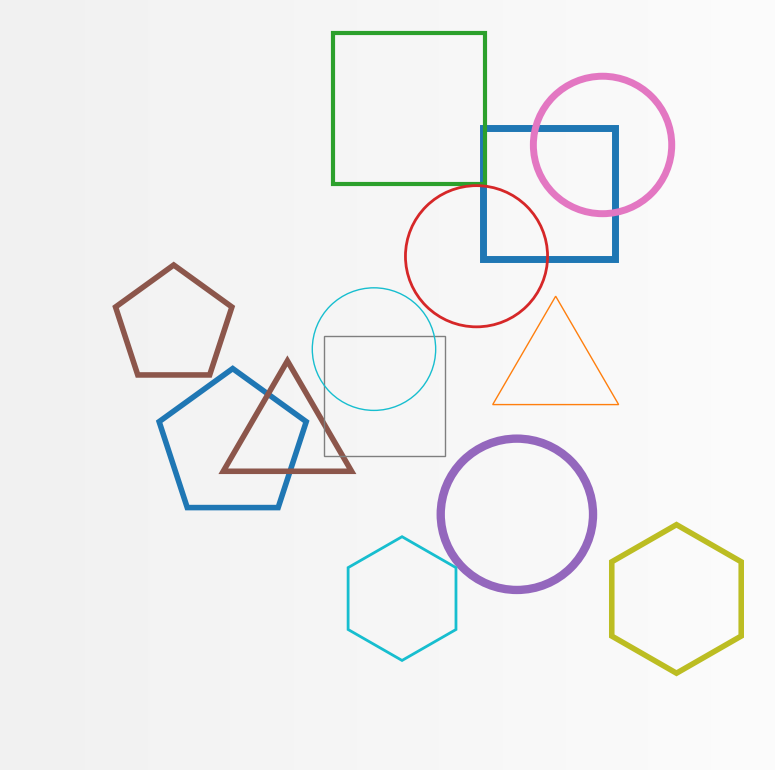[{"shape": "pentagon", "thickness": 2, "radius": 0.5, "center": [0.3, 0.422]}, {"shape": "square", "thickness": 2.5, "radius": 0.42, "center": [0.708, 0.749]}, {"shape": "triangle", "thickness": 0.5, "radius": 0.47, "center": [0.717, 0.521]}, {"shape": "square", "thickness": 1.5, "radius": 0.49, "center": [0.528, 0.859]}, {"shape": "circle", "thickness": 1, "radius": 0.46, "center": [0.615, 0.667]}, {"shape": "circle", "thickness": 3, "radius": 0.49, "center": [0.667, 0.332]}, {"shape": "triangle", "thickness": 2, "radius": 0.48, "center": [0.371, 0.436]}, {"shape": "pentagon", "thickness": 2, "radius": 0.39, "center": [0.224, 0.577]}, {"shape": "circle", "thickness": 2.5, "radius": 0.45, "center": [0.777, 0.812]}, {"shape": "square", "thickness": 0.5, "radius": 0.39, "center": [0.496, 0.486]}, {"shape": "hexagon", "thickness": 2, "radius": 0.48, "center": [0.873, 0.222]}, {"shape": "hexagon", "thickness": 1, "radius": 0.4, "center": [0.519, 0.223]}, {"shape": "circle", "thickness": 0.5, "radius": 0.4, "center": [0.483, 0.547]}]